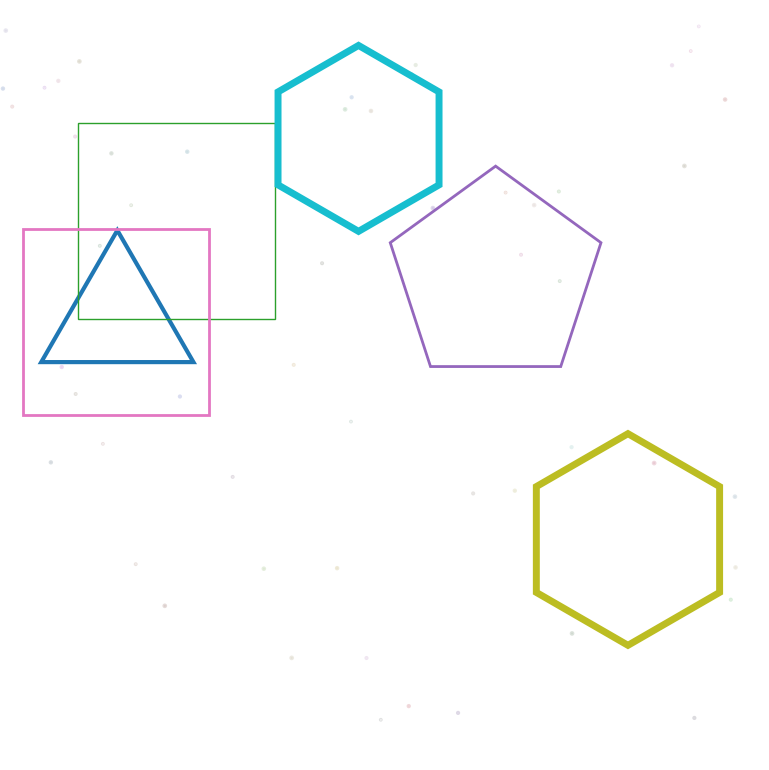[{"shape": "triangle", "thickness": 1.5, "radius": 0.57, "center": [0.152, 0.587]}, {"shape": "square", "thickness": 0.5, "radius": 0.64, "center": [0.229, 0.713]}, {"shape": "pentagon", "thickness": 1, "radius": 0.72, "center": [0.644, 0.64]}, {"shape": "square", "thickness": 1, "radius": 0.6, "center": [0.15, 0.582]}, {"shape": "hexagon", "thickness": 2.5, "radius": 0.69, "center": [0.816, 0.299]}, {"shape": "hexagon", "thickness": 2.5, "radius": 0.6, "center": [0.466, 0.82]}]